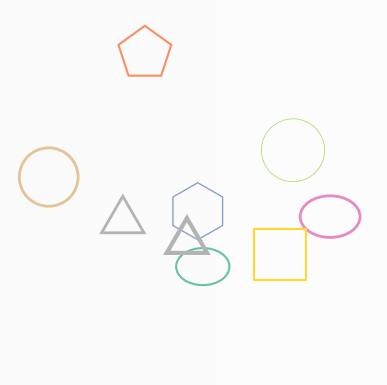[{"shape": "oval", "thickness": 1.5, "radius": 0.34, "center": [0.523, 0.308]}, {"shape": "pentagon", "thickness": 1.5, "radius": 0.36, "center": [0.374, 0.861]}, {"shape": "hexagon", "thickness": 1, "radius": 0.37, "center": [0.51, 0.451]}, {"shape": "oval", "thickness": 2, "radius": 0.39, "center": [0.852, 0.437]}, {"shape": "circle", "thickness": 0.5, "radius": 0.41, "center": [0.756, 0.61]}, {"shape": "square", "thickness": 1.5, "radius": 0.34, "center": [0.723, 0.339]}, {"shape": "circle", "thickness": 2, "radius": 0.38, "center": [0.126, 0.54]}, {"shape": "triangle", "thickness": 3, "radius": 0.3, "center": [0.482, 0.373]}, {"shape": "triangle", "thickness": 2, "radius": 0.32, "center": [0.317, 0.427]}]